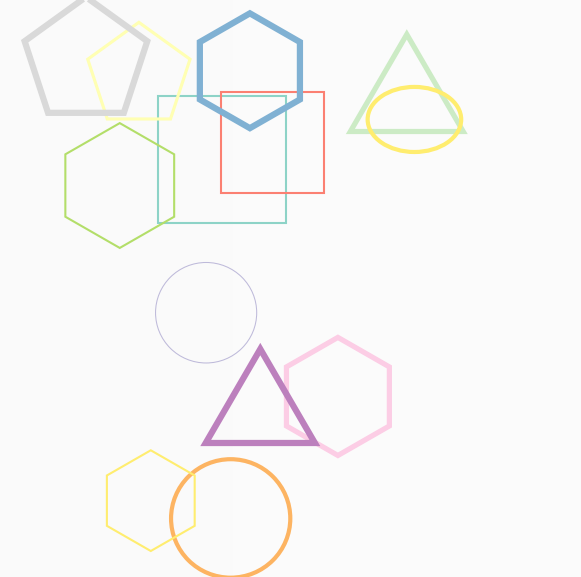[{"shape": "square", "thickness": 1, "radius": 0.55, "center": [0.382, 0.722]}, {"shape": "pentagon", "thickness": 1.5, "radius": 0.46, "center": [0.239, 0.868]}, {"shape": "circle", "thickness": 0.5, "radius": 0.44, "center": [0.355, 0.458]}, {"shape": "square", "thickness": 1, "radius": 0.44, "center": [0.469, 0.752]}, {"shape": "hexagon", "thickness": 3, "radius": 0.5, "center": [0.43, 0.877]}, {"shape": "circle", "thickness": 2, "radius": 0.51, "center": [0.397, 0.101]}, {"shape": "hexagon", "thickness": 1, "radius": 0.54, "center": [0.206, 0.678]}, {"shape": "hexagon", "thickness": 2.5, "radius": 0.51, "center": [0.581, 0.313]}, {"shape": "pentagon", "thickness": 3, "radius": 0.55, "center": [0.148, 0.893]}, {"shape": "triangle", "thickness": 3, "radius": 0.54, "center": [0.448, 0.286]}, {"shape": "triangle", "thickness": 2.5, "radius": 0.56, "center": [0.7, 0.827]}, {"shape": "hexagon", "thickness": 1, "radius": 0.44, "center": [0.259, 0.132]}, {"shape": "oval", "thickness": 2, "radius": 0.4, "center": [0.713, 0.792]}]